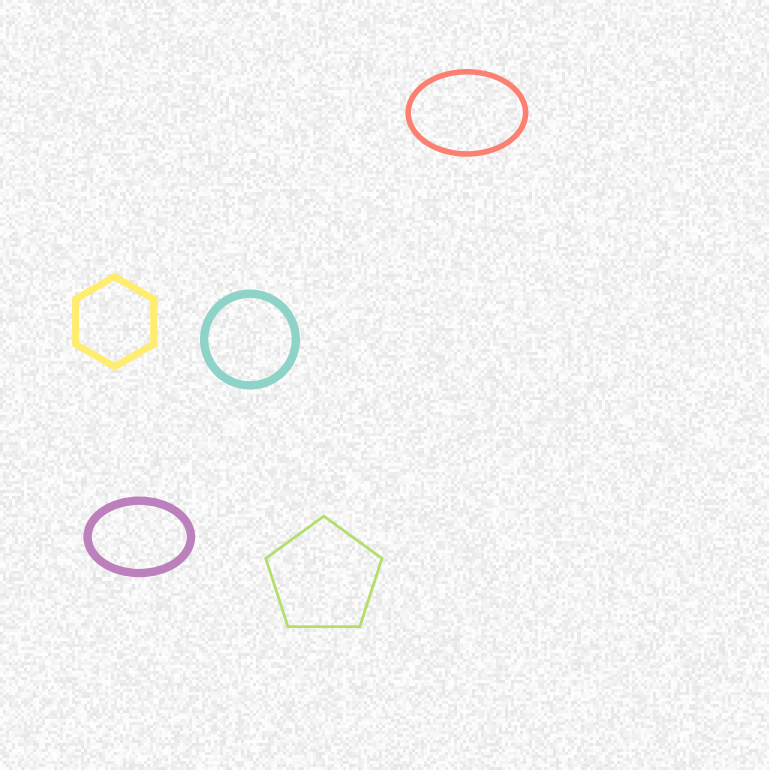[{"shape": "circle", "thickness": 3, "radius": 0.3, "center": [0.325, 0.559]}, {"shape": "oval", "thickness": 2, "radius": 0.38, "center": [0.606, 0.853]}, {"shape": "pentagon", "thickness": 1, "radius": 0.4, "center": [0.421, 0.25]}, {"shape": "oval", "thickness": 3, "radius": 0.34, "center": [0.181, 0.303]}, {"shape": "hexagon", "thickness": 2.5, "radius": 0.29, "center": [0.149, 0.582]}]